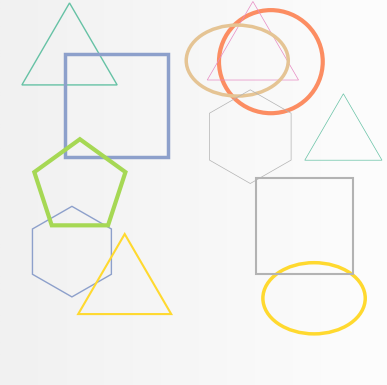[{"shape": "triangle", "thickness": 1, "radius": 0.71, "center": [0.179, 0.85]}, {"shape": "triangle", "thickness": 0.5, "radius": 0.58, "center": [0.886, 0.641]}, {"shape": "circle", "thickness": 3, "radius": 0.67, "center": [0.699, 0.84]}, {"shape": "hexagon", "thickness": 1, "radius": 0.59, "center": [0.186, 0.346]}, {"shape": "square", "thickness": 2.5, "radius": 0.67, "center": [0.3, 0.726]}, {"shape": "triangle", "thickness": 0.5, "radius": 0.68, "center": [0.653, 0.86]}, {"shape": "pentagon", "thickness": 3, "radius": 0.62, "center": [0.206, 0.515]}, {"shape": "triangle", "thickness": 1.5, "radius": 0.69, "center": [0.322, 0.254]}, {"shape": "oval", "thickness": 2.5, "radius": 0.66, "center": [0.81, 0.225]}, {"shape": "oval", "thickness": 2.5, "radius": 0.66, "center": [0.612, 0.843]}, {"shape": "square", "thickness": 1.5, "radius": 0.62, "center": [0.785, 0.413]}, {"shape": "hexagon", "thickness": 0.5, "radius": 0.61, "center": [0.646, 0.645]}]